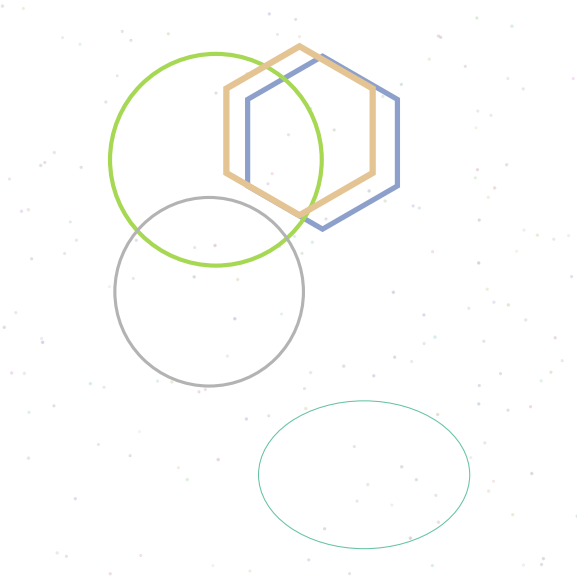[{"shape": "oval", "thickness": 0.5, "radius": 0.91, "center": [0.631, 0.177]}, {"shape": "hexagon", "thickness": 2.5, "radius": 0.75, "center": [0.558, 0.752]}, {"shape": "circle", "thickness": 2, "radius": 0.92, "center": [0.374, 0.723]}, {"shape": "hexagon", "thickness": 3, "radius": 0.73, "center": [0.519, 0.773]}, {"shape": "circle", "thickness": 1.5, "radius": 0.82, "center": [0.362, 0.494]}]